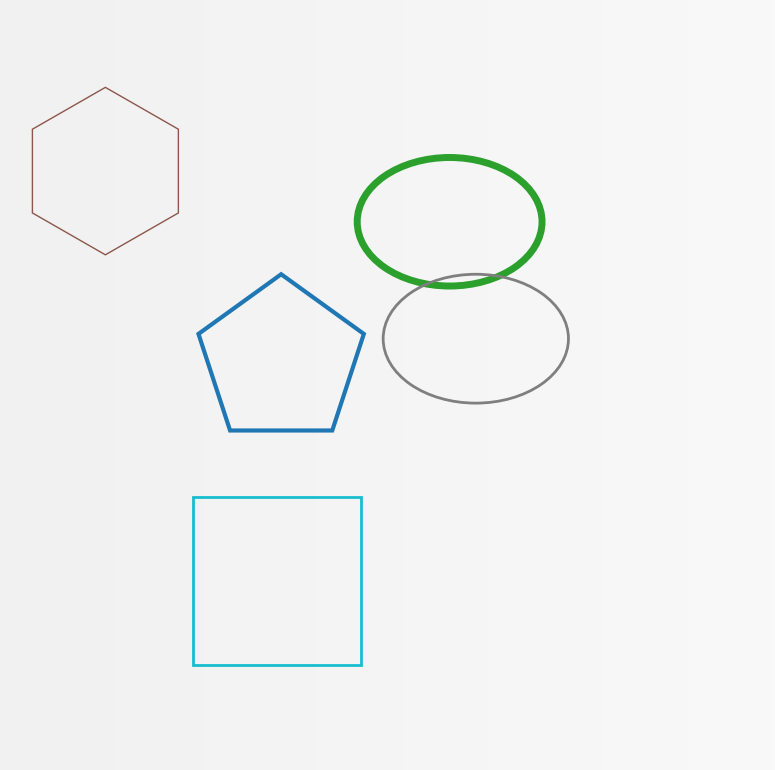[{"shape": "pentagon", "thickness": 1.5, "radius": 0.56, "center": [0.363, 0.532]}, {"shape": "oval", "thickness": 2.5, "radius": 0.6, "center": [0.58, 0.712]}, {"shape": "hexagon", "thickness": 0.5, "radius": 0.54, "center": [0.136, 0.778]}, {"shape": "oval", "thickness": 1, "radius": 0.6, "center": [0.614, 0.56]}, {"shape": "square", "thickness": 1, "radius": 0.54, "center": [0.358, 0.246]}]